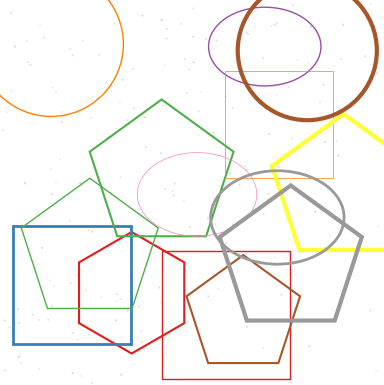[{"shape": "square", "thickness": 1, "radius": 0.83, "center": [0.588, 0.182]}, {"shape": "hexagon", "thickness": 1.5, "radius": 0.79, "center": [0.342, 0.24]}, {"shape": "square", "thickness": 2, "radius": 0.76, "center": [0.187, 0.261]}, {"shape": "pentagon", "thickness": 1, "radius": 0.93, "center": [0.233, 0.35]}, {"shape": "pentagon", "thickness": 1.5, "radius": 0.98, "center": [0.42, 0.545]}, {"shape": "oval", "thickness": 1, "radius": 0.73, "center": [0.688, 0.879]}, {"shape": "square", "thickness": 0.5, "radius": 0.7, "center": [0.724, 0.676]}, {"shape": "circle", "thickness": 1, "radius": 0.94, "center": [0.133, 0.885]}, {"shape": "pentagon", "thickness": 3, "radius": 0.98, "center": [0.892, 0.509]}, {"shape": "circle", "thickness": 3, "radius": 0.9, "center": [0.798, 0.869]}, {"shape": "pentagon", "thickness": 1.5, "radius": 0.78, "center": [0.632, 0.182]}, {"shape": "oval", "thickness": 0.5, "radius": 0.78, "center": [0.512, 0.495]}, {"shape": "oval", "thickness": 2, "radius": 0.87, "center": [0.72, 0.435]}, {"shape": "pentagon", "thickness": 3, "radius": 0.97, "center": [0.755, 0.324]}]